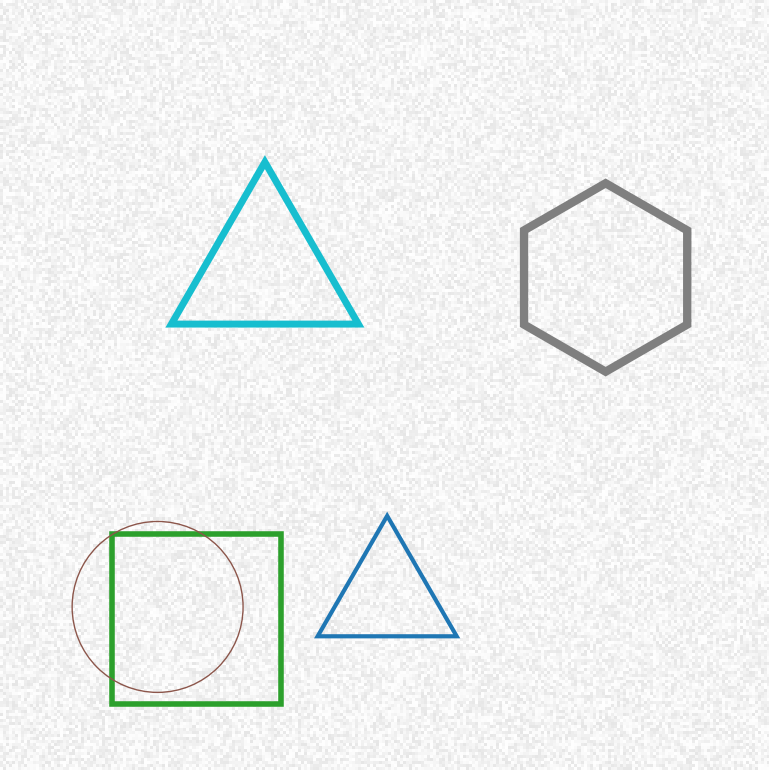[{"shape": "triangle", "thickness": 1.5, "radius": 0.52, "center": [0.503, 0.226]}, {"shape": "square", "thickness": 2, "radius": 0.55, "center": [0.255, 0.196]}, {"shape": "circle", "thickness": 0.5, "radius": 0.55, "center": [0.205, 0.212]}, {"shape": "hexagon", "thickness": 3, "radius": 0.61, "center": [0.787, 0.64]}, {"shape": "triangle", "thickness": 2.5, "radius": 0.7, "center": [0.344, 0.649]}]